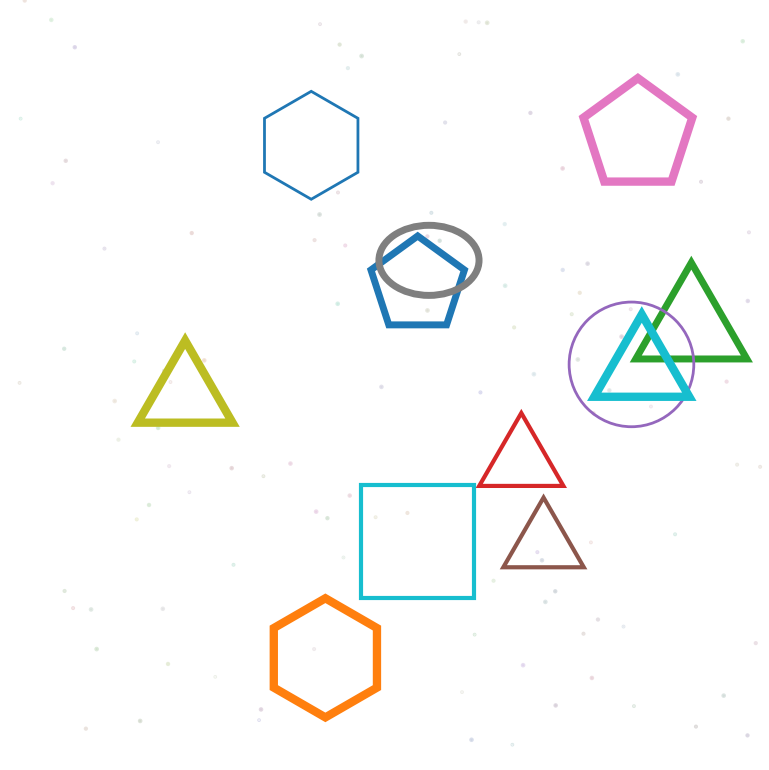[{"shape": "hexagon", "thickness": 1, "radius": 0.35, "center": [0.404, 0.811]}, {"shape": "pentagon", "thickness": 2.5, "radius": 0.32, "center": [0.542, 0.63]}, {"shape": "hexagon", "thickness": 3, "radius": 0.39, "center": [0.423, 0.146]}, {"shape": "triangle", "thickness": 2.5, "radius": 0.42, "center": [0.898, 0.575]}, {"shape": "triangle", "thickness": 1.5, "radius": 0.32, "center": [0.677, 0.4]}, {"shape": "circle", "thickness": 1, "radius": 0.4, "center": [0.82, 0.527]}, {"shape": "triangle", "thickness": 1.5, "radius": 0.3, "center": [0.706, 0.293]}, {"shape": "pentagon", "thickness": 3, "radius": 0.37, "center": [0.828, 0.824]}, {"shape": "oval", "thickness": 2.5, "radius": 0.33, "center": [0.557, 0.662]}, {"shape": "triangle", "thickness": 3, "radius": 0.36, "center": [0.24, 0.487]}, {"shape": "triangle", "thickness": 3, "radius": 0.36, "center": [0.833, 0.52]}, {"shape": "square", "thickness": 1.5, "radius": 0.37, "center": [0.542, 0.297]}]